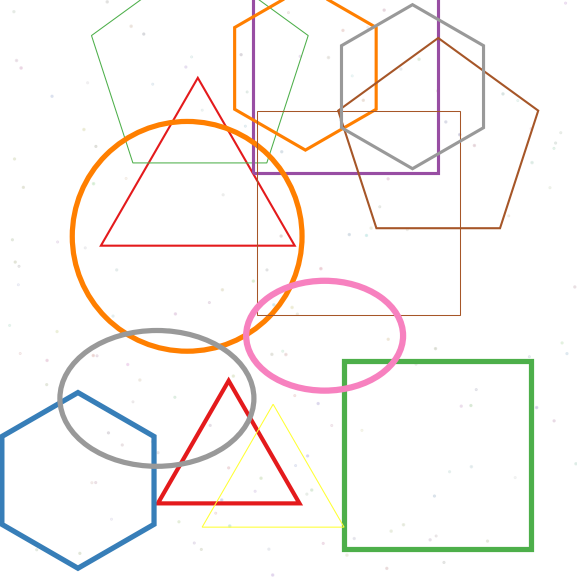[{"shape": "triangle", "thickness": 2, "radius": 0.71, "center": [0.396, 0.198]}, {"shape": "triangle", "thickness": 1, "radius": 0.97, "center": [0.343, 0.671]}, {"shape": "hexagon", "thickness": 2.5, "radius": 0.76, "center": [0.135, 0.167]}, {"shape": "square", "thickness": 2.5, "radius": 0.81, "center": [0.758, 0.211]}, {"shape": "pentagon", "thickness": 0.5, "radius": 0.99, "center": [0.346, 0.877]}, {"shape": "square", "thickness": 1.5, "radius": 0.8, "center": [0.598, 0.86]}, {"shape": "hexagon", "thickness": 1.5, "radius": 0.71, "center": [0.529, 0.881]}, {"shape": "circle", "thickness": 2.5, "radius": 0.99, "center": [0.324, 0.59]}, {"shape": "triangle", "thickness": 0.5, "radius": 0.71, "center": [0.473, 0.157]}, {"shape": "pentagon", "thickness": 1, "radius": 0.91, "center": [0.759, 0.751]}, {"shape": "square", "thickness": 0.5, "radius": 0.88, "center": [0.621, 0.63]}, {"shape": "oval", "thickness": 3, "radius": 0.68, "center": [0.562, 0.418]}, {"shape": "oval", "thickness": 2.5, "radius": 0.84, "center": [0.272, 0.309]}, {"shape": "hexagon", "thickness": 1.5, "radius": 0.71, "center": [0.714, 0.849]}]